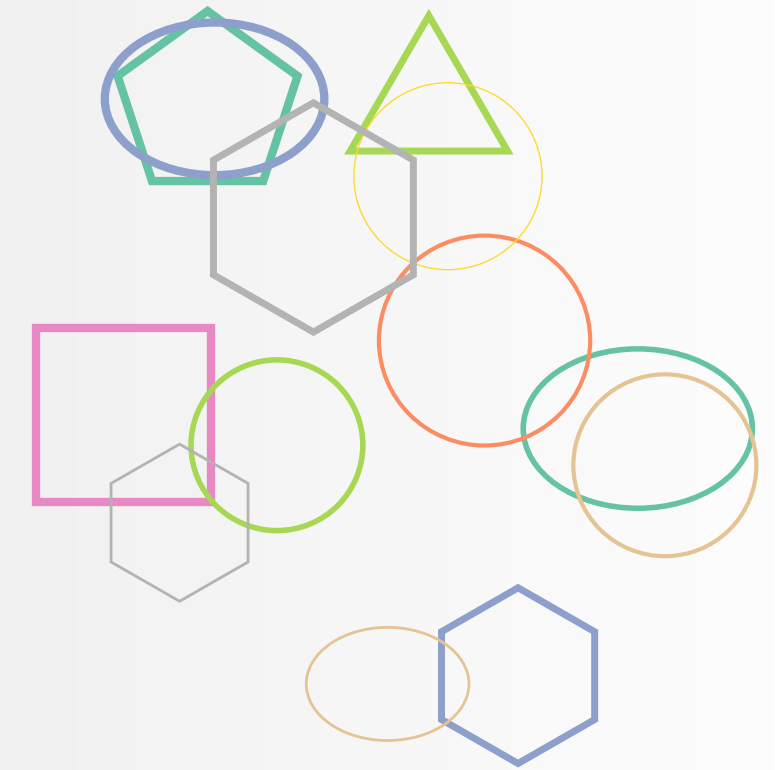[{"shape": "pentagon", "thickness": 3, "radius": 0.61, "center": [0.268, 0.864]}, {"shape": "oval", "thickness": 2, "radius": 0.74, "center": [0.823, 0.443]}, {"shape": "circle", "thickness": 1.5, "radius": 0.68, "center": [0.625, 0.558]}, {"shape": "hexagon", "thickness": 2.5, "radius": 0.57, "center": [0.668, 0.123]}, {"shape": "oval", "thickness": 3, "radius": 0.71, "center": [0.277, 0.872]}, {"shape": "square", "thickness": 3, "radius": 0.56, "center": [0.16, 0.46]}, {"shape": "triangle", "thickness": 2.5, "radius": 0.59, "center": [0.553, 0.862]}, {"shape": "circle", "thickness": 2, "radius": 0.55, "center": [0.357, 0.422]}, {"shape": "circle", "thickness": 0.5, "radius": 0.61, "center": [0.578, 0.771]}, {"shape": "oval", "thickness": 1, "radius": 0.52, "center": [0.5, 0.112]}, {"shape": "circle", "thickness": 1.5, "radius": 0.59, "center": [0.858, 0.396]}, {"shape": "hexagon", "thickness": 2.5, "radius": 0.74, "center": [0.404, 0.718]}, {"shape": "hexagon", "thickness": 1, "radius": 0.51, "center": [0.232, 0.321]}]